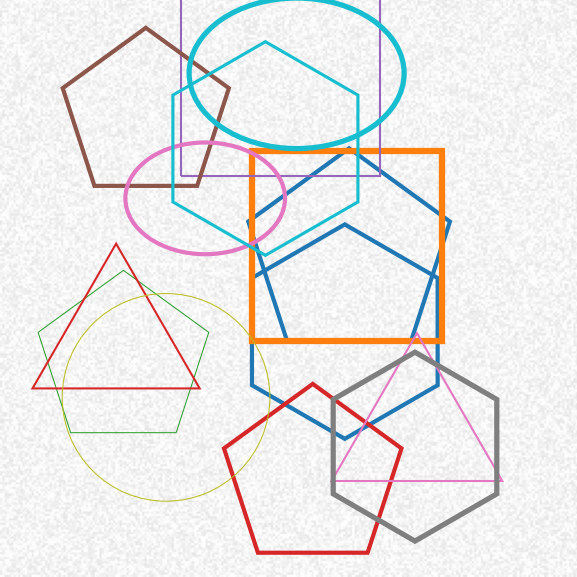[{"shape": "pentagon", "thickness": 2, "radius": 0.92, "center": [0.605, 0.559]}, {"shape": "hexagon", "thickness": 2, "radius": 0.93, "center": [0.597, 0.425]}, {"shape": "square", "thickness": 3, "radius": 0.82, "center": [0.6, 0.573]}, {"shape": "pentagon", "thickness": 0.5, "radius": 0.78, "center": [0.214, 0.376]}, {"shape": "pentagon", "thickness": 2, "radius": 0.81, "center": [0.542, 0.173]}, {"shape": "triangle", "thickness": 1, "radius": 0.84, "center": [0.201, 0.41]}, {"shape": "square", "thickness": 1, "radius": 0.86, "center": [0.486, 0.867]}, {"shape": "pentagon", "thickness": 2, "radius": 0.76, "center": [0.252, 0.8]}, {"shape": "triangle", "thickness": 1, "radius": 0.85, "center": [0.722, 0.252]}, {"shape": "oval", "thickness": 2, "radius": 0.69, "center": [0.355, 0.656]}, {"shape": "hexagon", "thickness": 2.5, "radius": 0.82, "center": [0.719, 0.226]}, {"shape": "circle", "thickness": 0.5, "radius": 0.9, "center": [0.288, 0.311]}, {"shape": "hexagon", "thickness": 1.5, "radius": 0.92, "center": [0.46, 0.742]}, {"shape": "oval", "thickness": 2.5, "radius": 0.93, "center": [0.514, 0.872]}]